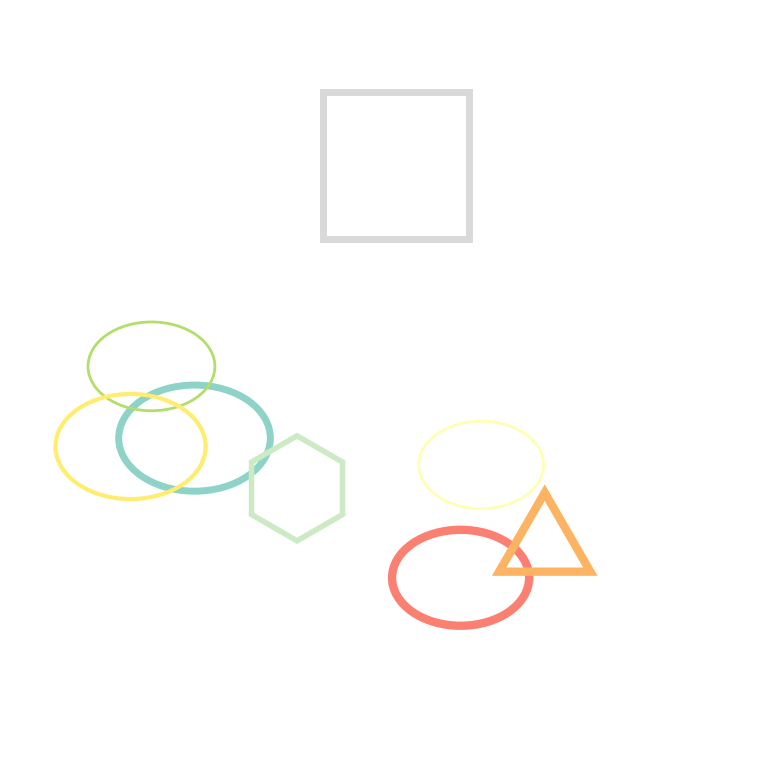[{"shape": "oval", "thickness": 2.5, "radius": 0.49, "center": [0.253, 0.431]}, {"shape": "oval", "thickness": 1, "radius": 0.41, "center": [0.625, 0.396]}, {"shape": "oval", "thickness": 3, "radius": 0.45, "center": [0.598, 0.25]}, {"shape": "triangle", "thickness": 3, "radius": 0.34, "center": [0.707, 0.292]}, {"shape": "oval", "thickness": 1, "radius": 0.41, "center": [0.197, 0.524]}, {"shape": "square", "thickness": 2.5, "radius": 0.48, "center": [0.514, 0.785]}, {"shape": "hexagon", "thickness": 2, "radius": 0.34, "center": [0.386, 0.366]}, {"shape": "oval", "thickness": 1.5, "radius": 0.49, "center": [0.17, 0.42]}]